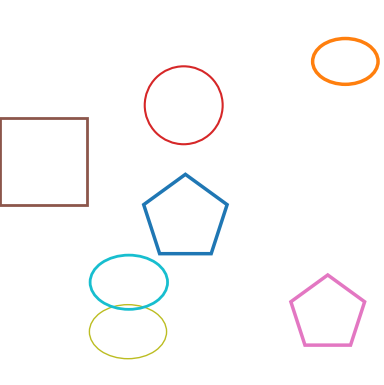[{"shape": "pentagon", "thickness": 2.5, "radius": 0.57, "center": [0.482, 0.433]}, {"shape": "oval", "thickness": 2.5, "radius": 0.42, "center": [0.897, 0.84]}, {"shape": "circle", "thickness": 1.5, "radius": 0.51, "center": [0.477, 0.727]}, {"shape": "square", "thickness": 2, "radius": 0.56, "center": [0.113, 0.581]}, {"shape": "pentagon", "thickness": 2.5, "radius": 0.5, "center": [0.851, 0.185]}, {"shape": "oval", "thickness": 1, "radius": 0.5, "center": [0.332, 0.138]}, {"shape": "oval", "thickness": 2, "radius": 0.5, "center": [0.335, 0.267]}]